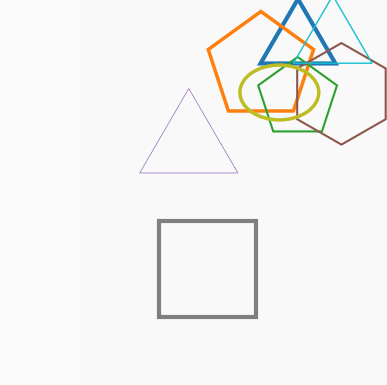[{"shape": "triangle", "thickness": 3, "radius": 0.56, "center": [0.769, 0.891]}, {"shape": "pentagon", "thickness": 2.5, "radius": 0.71, "center": [0.673, 0.827]}, {"shape": "pentagon", "thickness": 1.5, "radius": 0.53, "center": [0.768, 0.745]}, {"shape": "triangle", "thickness": 0.5, "radius": 0.73, "center": [0.487, 0.624]}, {"shape": "hexagon", "thickness": 1.5, "radius": 0.66, "center": [0.881, 0.756]}, {"shape": "square", "thickness": 3, "radius": 0.62, "center": [0.536, 0.301]}, {"shape": "oval", "thickness": 2.5, "radius": 0.51, "center": [0.721, 0.76]}, {"shape": "triangle", "thickness": 1, "radius": 0.59, "center": [0.859, 0.894]}]